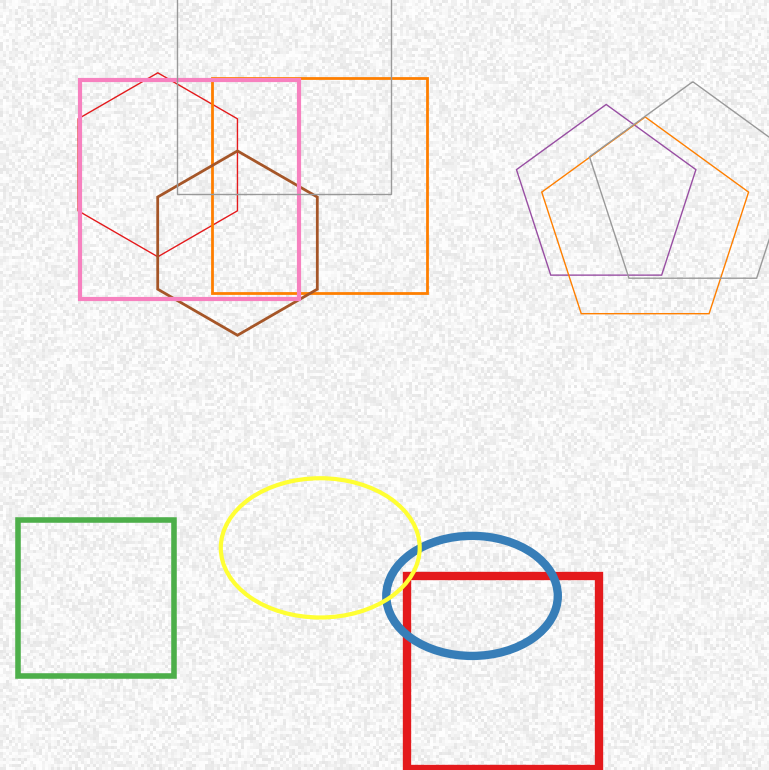[{"shape": "hexagon", "thickness": 0.5, "radius": 0.6, "center": [0.205, 0.786]}, {"shape": "square", "thickness": 3, "radius": 0.62, "center": [0.654, 0.126]}, {"shape": "oval", "thickness": 3, "radius": 0.56, "center": [0.613, 0.226]}, {"shape": "square", "thickness": 2, "radius": 0.51, "center": [0.125, 0.223]}, {"shape": "pentagon", "thickness": 0.5, "radius": 0.61, "center": [0.787, 0.742]}, {"shape": "square", "thickness": 1, "radius": 0.7, "center": [0.415, 0.759]}, {"shape": "pentagon", "thickness": 0.5, "radius": 0.71, "center": [0.838, 0.707]}, {"shape": "oval", "thickness": 1.5, "radius": 0.65, "center": [0.416, 0.288]}, {"shape": "hexagon", "thickness": 1, "radius": 0.6, "center": [0.308, 0.684]}, {"shape": "square", "thickness": 1.5, "radius": 0.71, "center": [0.246, 0.754]}, {"shape": "pentagon", "thickness": 0.5, "radius": 0.71, "center": [0.9, 0.753]}, {"shape": "square", "thickness": 0.5, "radius": 0.69, "center": [0.368, 0.888]}]